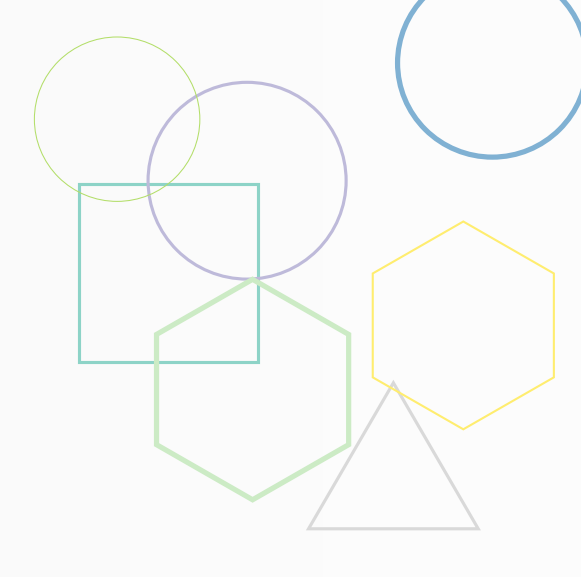[{"shape": "square", "thickness": 1.5, "radius": 0.77, "center": [0.29, 0.527]}, {"shape": "circle", "thickness": 1.5, "radius": 0.85, "center": [0.425, 0.686]}, {"shape": "circle", "thickness": 2.5, "radius": 0.82, "center": [0.847, 0.89]}, {"shape": "circle", "thickness": 0.5, "radius": 0.71, "center": [0.201, 0.793]}, {"shape": "triangle", "thickness": 1.5, "radius": 0.84, "center": [0.677, 0.168]}, {"shape": "hexagon", "thickness": 2.5, "radius": 0.95, "center": [0.435, 0.325]}, {"shape": "hexagon", "thickness": 1, "radius": 0.9, "center": [0.797, 0.436]}]